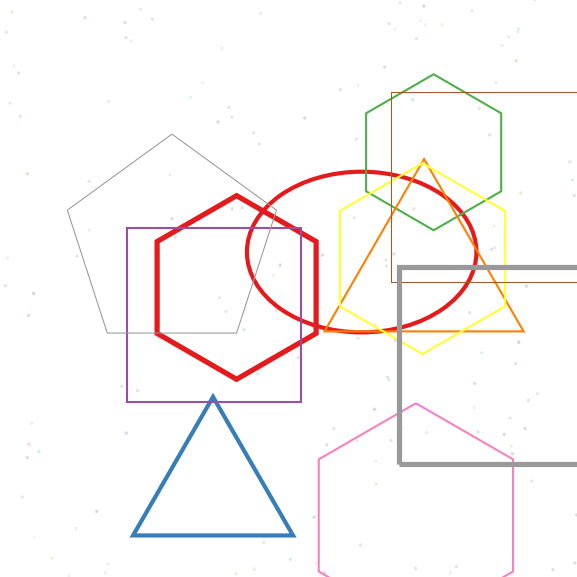[{"shape": "oval", "thickness": 2, "radius": 0.99, "center": [0.626, 0.563]}, {"shape": "hexagon", "thickness": 2.5, "radius": 0.79, "center": [0.41, 0.501]}, {"shape": "triangle", "thickness": 2, "radius": 0.8, "center": [0.369, 0.152]}, {"shape": "hexagon", "thickness": 1, "radius": 0.68, "center": [0.751, 0.735]}, {"shape": "square", "thickness": 1, "radius": 0.75, "center": [0.37, 0.454]}, {"shape": "triangle", "thickness": 1, "radius": 1.0, "center": [0.734, 0.525]}, {"shape": "hexagon", "thickness": 1, "radius": 0.83, "center": [0.732, 0.551]}, {"shape": "square", "thickness": 0.5, "radius": 0.82, "center": [0.842, 0.675]}, {"shape": "hexagon", "thickness": 1, "radius": 0.97, "center": [0.72, 0.107]}, {"shape": "square", "thickness": 2.5, "radius": 0.85, "center": [0.862, 0.366]}, {"shape": "pentagon", "thickness": 0.5, "radius": 0.95, "center": [0.298, 0.576]}]